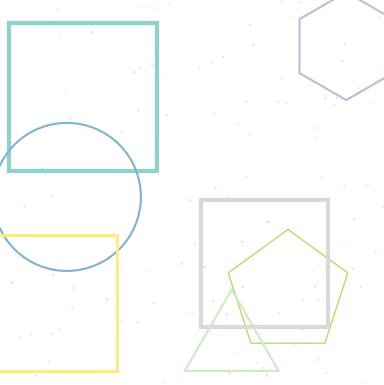[{"shape": "square", "thickness": 3, "radius": 0.96, "center": [0.216, 0.747]}, {"shape": "hexagon", "thickness": 1.5, "radius": 0.7, "center": [0.899, 0.88]}, {"shape": "circle", "thickness": 1.5, "radius": 0.96, "center": [0.174, 0.489]}, {"shape": "pentagon", "thickness": 1, "radius": 0.82, "center": [0.748, 0.241]}, {"shape": "square", "thickness": 3, "radius": 0.82, "center": [0.686, 0.315]}, {"shape": "triangle", "thickness": 1.5, "radius": 0.7, "center": [0.602, 0.107]}, {"shape": "square", "thickness": 2, "radius": 0.88, "center": [0.128, 0.212]}]